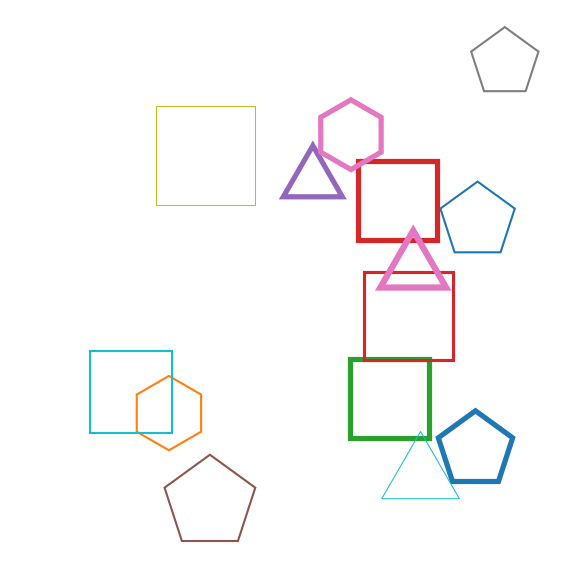[{"shape": "pentagon", "thickness": 2.5, "radius": 0.34, "center": [0.823, 0.22]}, {"shape": "pentagon", "thickness": 1, "radius": 0.34, "center": [0.827, 0.617]}, {"shape": "hexagon", "thickness": 1, "radius": 0.32, "center": [0.293, 0.284]}, {"shape": "square", "thickness": 2.5, "radius": 0.34, "center": [0.674, 0.309]}, {"shape": "square", "thickness": 2.5, "radius": 0.34, "center": [0.688, 0.652]}, {"shape": "square", "thickness": 1.5, "radius": 0.38, "center": [0.707, 0.452]}, {"shape": "triangle", "thickness": 2.5, "radius": 0.3, "center": [0.542, 0.688]}, {"shape": "pentagon", "thickness": 1, "radius": 0.41, "center": [0.364, 0.129]}, {"shape": "triangle", "thickness": 3, "radius": 0.33, "center": [0.716, 0.534]}, {"shape": "hexagon", "thickness": 2.5, "radius": 0.3, "center": [0.608, 0.766]}, {"shape": "pentagon", "thickness": 1, "radius": 0.31, "center": [0.874, 0.891]}, {"shape": "square", "thickness": 0.5, "radius": 0.43, "center": [0.356, 0.73]}, {"shape": "square", "thickness": 1, "radius": 0.35, "center": [0.227, 0.32]}, {"shape": "triangle", "thickness": 0.5, "radius": 0.39, "center": [0.728, 0.174]}]